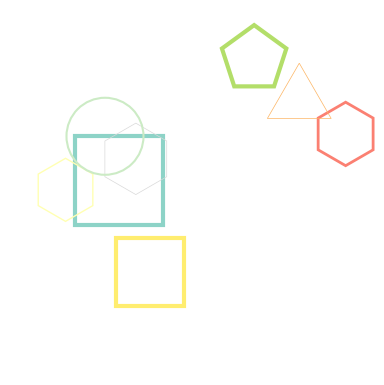[{"shape": "square", "thickness": 3, "radius": 0.58, "center": [0.309, 0.531]}, {"shape": "hexagon", "thickness": 1, "radius": 0.41, "center": [0.17, 0.507]}, {"shape": "hexagon", "thickness": 2, "radius": 0.41, "center": [0.898, 0.652]}, {"shape": "triangle", "thickness": 0.5, "radius": 0.48, "center": [0.777, 0.74]}, {"shape": "pentagon", "thickness": 3, "radius": 0.44, "center": [0.66, 0.847]}, {"shape": "hexagon", "thickness": 0.5, "radius": 0.46, "center": [0.353, 0.587]}, {"shape": "circle", "thickness": 1.5, "radius": 0.5, "center": [0.273, 0.646]}, {"shape": "square", "thickness": 3, "radius": 0.44, "center": [0.389, 0.294]}]